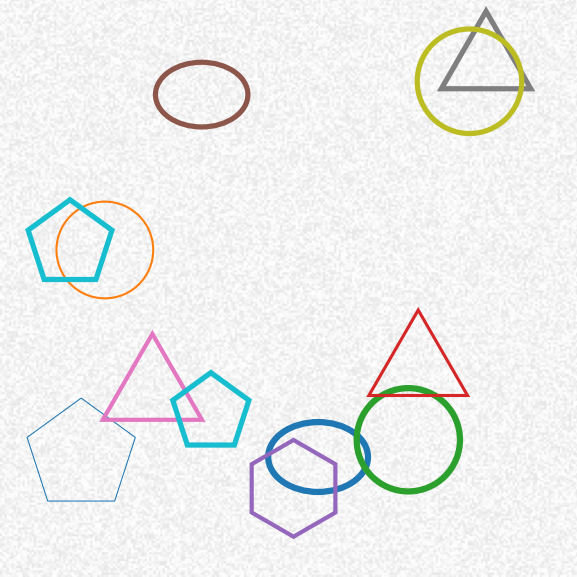[{"shape": "oval", "thickness": 3, "radius": 0.43, "center": [0.551, 0.208]}, {"shape": "pentagon", "thickness": 0.5, "radius": 0.49, "center": [0.141, 0.211]}, {"shape": "circle", "thickness": 1, "radius": 0.42, "center": [0.182, 0.566]}, {"shape": "circle", "thickness": 3, "radius": 0.45, "center": [0.707, 0.238]}, {"shape": "triangle", "thickness": 1.5, "radius": 0.49, "center": [0.724, 0.364]}, {"shape": "hexagon", "thickness": 2, "radius": 0.42, "center": [0.508, 0.154]}, {"shape": "oval", "thickness": 2.5, "radius": 0.4, "center": [0.349, 0.835]}, {"shape": "triangle", "thickness": 2, "radius": 0.5, "center": [0.264, 0.322]}, {"shape": "triangle", "thickness": 2.5, "radius": 0.45, "center": [0.842, 0.89]}, {"shape": "circle", "thickness": 2.5, "radius": 0.45, "center": [0.813, 0.858]}, {"shape": "pentagon", "thickness": 2.5, "radius": 0.38, "center": [0.121, 0.577]}, {"shape": "pentagon", "thickness": 2.5, "radius": 0.35, "center": [0.365, 0.285]}]